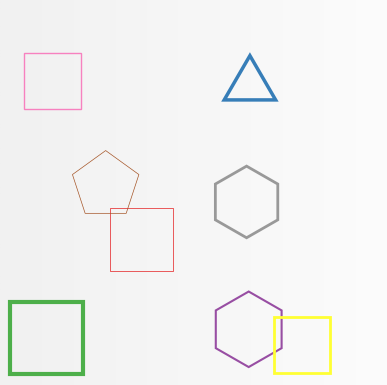[{"shape": "square", "thickness": 0.5, "radius": 0.41, "center": [0.365, 0.378]}, {"shape": "triangle", "thickness": 2.5, "radius": 0.38, "center": [0.645, 0.779]}, {"shape": "square", "thickness": 3, "radius": 0.47, "center": [0.119, 0.122]}, {"shape": "hexagon", "thickness": 1.5, "radius": 0.49, "center": [0.642, 0.145]}, {"shape": "square", "thickness": 2, "radius": 0.36, "center": [0.78, 0.104]}, {"shape": "pentagon", "thickness": 0.5, "radius": 0.45, "center": [0.273, 0.519]}, {"shape": "square", "thickness": 1, "radius": 0.37, "center": [0.135, 0.789]}, {"shape": "hexagon", "thickness": 2, "radius": 0.47, "center": [0.636, 0.475]}]